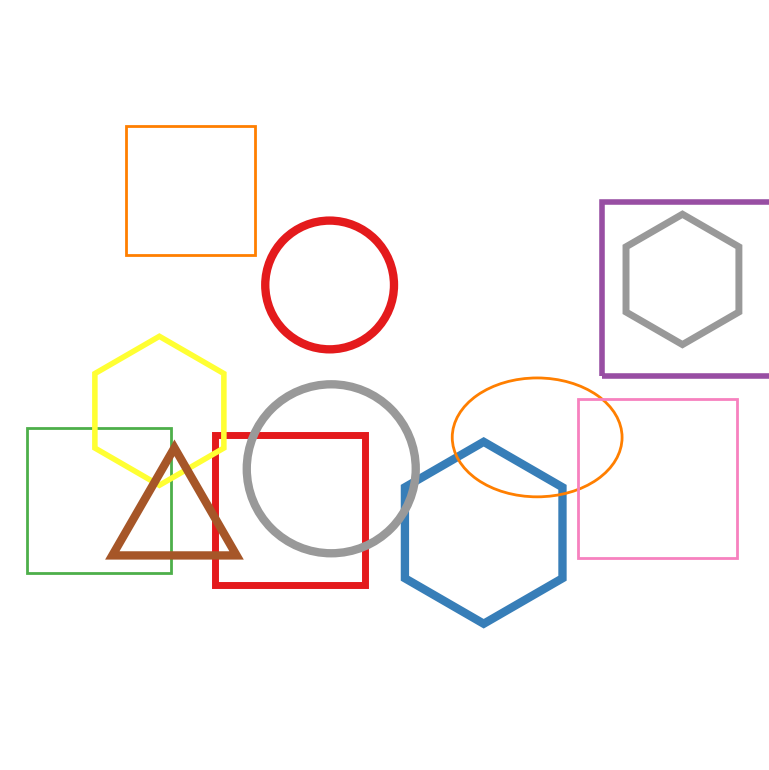[{"shape": "square", "thickness": 2.5, "radius": 0.49, "center": [0.376, 0.338]}, {"shape": "circle", "thickness": 3, "radius": 0.42, "center": [0.428, 0.63]}, {"shape": "hexagon", "thickness": 3, "radius": 0.59, "center": [0.628, 0.308]}, {"shape": "square", "thickness": 1, "radius": 0.47, "center": [0.129, 0.35]}, {"shape": "square", "thickness": 2, "radius": 0.56, "center": [0.894, 0.625]}, {"shape": "oval", "thickness": 1, "radius": 0.55, "center": [0.698, 0.432]}, {"shape": "square", "thickness": 1, "radius": 0.42, "center": [0.247, 0.753]}, {"shape": "hexagon", "thickness": 2, "radius": 0.48, "center": [0.207, 0.467]}, {"shape": "triangle", "thickness": 3, "radius": 0.47, "center": [0.227, 0.325]}, {"shape": "square", "thickness": 1, "radius": 0.52, "center": [0.854, 0.379]}, {"shape": "hexagon", "thickness": 2.5, "radius": 0.42, "center": [0.886, 0.637]}, {"shape": "circle", "thickness": 3, "radius": 0.55, "center": [0.43, 0.391]}]